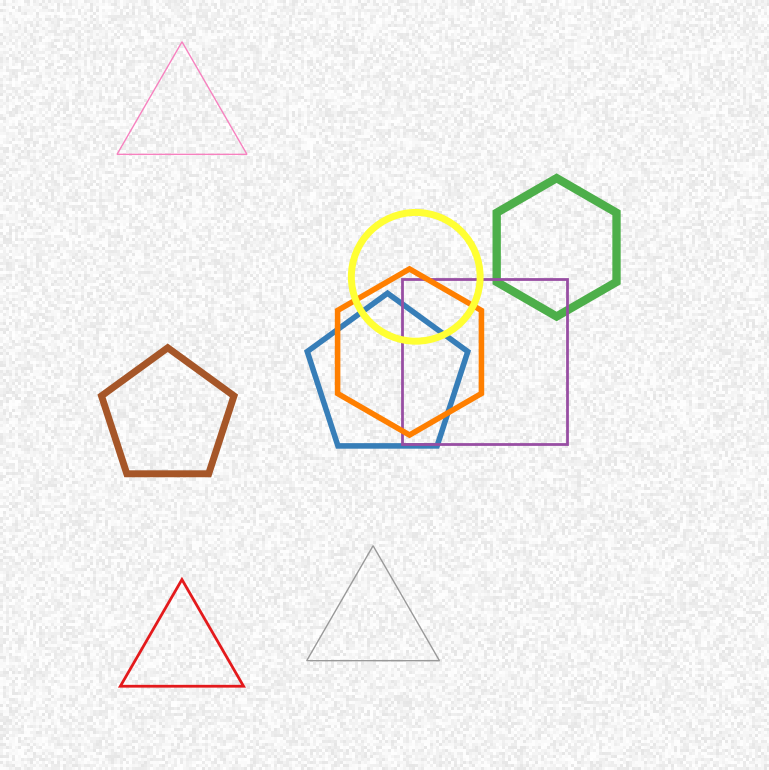[{"shape": "triangle", "thickness": 1, "radius": 0.46, "center": [0.236, 0.155]}, {"shape": "pentagon", "thickness": 2, "radius": 0.55, "center": [0.503, 0.51]}, {"shape": "hexagon", "thickness": 3, "radius": 0.45, "center": [0.723, 0.679]}, {"shape": "square", "thickness": 1, "radius": 0.54, "center": [0.629, 0.53]}, {"shape": "hexagon", "thickness": 2, "radius": 0.54, "center": [0.532, 0.543]}, {"shape": "circle", "thickness": 2.5, "radius": 0.42, "center": [0.54, 0.64]}, {"shape": "pentagon", "thickness": 2.5, "radius": 0.45, "center": [0.218, 0.458]}, {"shape": "triangle", "thickness": 0.5, "radius": 0.49, "center": [0.236, 0.848]}, {"shape": "triangle", "thickness": 0.5, "radius": 0.5, "center": [0.485, 0.192]}]